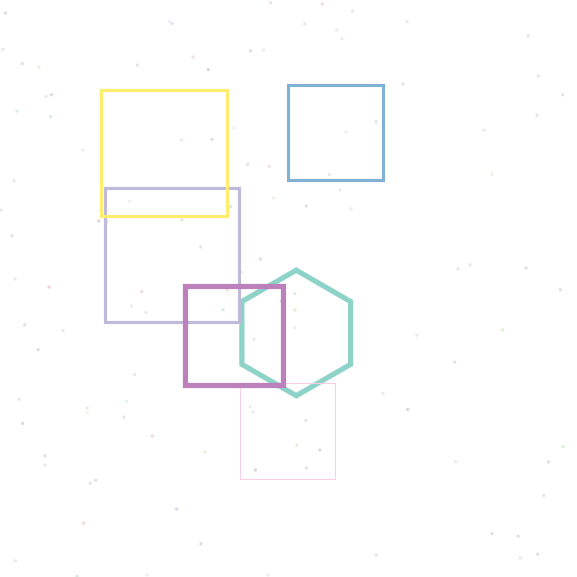[{"shape": "hexagon", "thickness": 2.5, "radius": 0.54, "center": [0.513, 0.423]}, {"shape": "square", "thickness": 1.5, "radius": 0.58, "center": [0.297, 0.558]}, {"shape": "square", "thickness": 1.5, "radius": 0.41, "center": [0.581, 0.769]}, {"shape": "square", "thickness": 0.5, "radius": 0.41, "center": [0.498, 0.253]}, {"shape": "square", "thickness": 2.5, "radius": 0.43, "center": [0.405, 0.418]}, {"shape": "square", "thickness": 1.5, "radius": 0.54, "center": [0.283, 0.735]}]